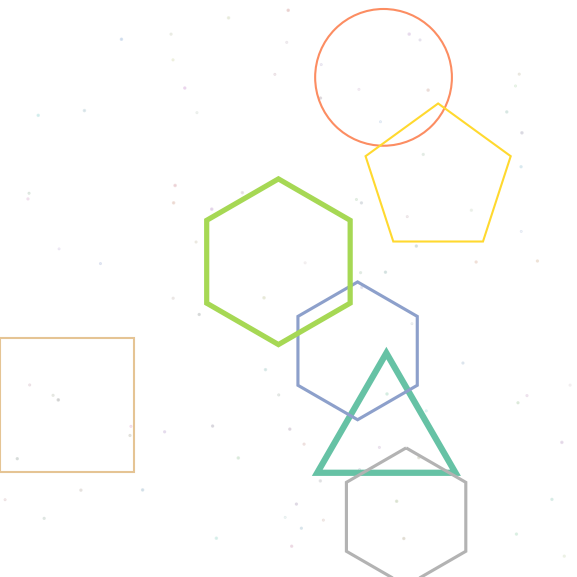[{"shape": "triangle", "thickness": 3, "radius": 0.69, "center": [0.669, 0.25]}, {"shape": "circle", "thickness": 1, "radius": 0.59, "center": [0.664, 0.865]}, {"shape": "hexagon", "thickness": 1.5, "radius": 0.6, "center": [0.619, 0.392]}, {"shape": "hexagon", "thickness": 2.5, "radius": 0.72, "center": [0.482, 0.546]}, {"shape": "pentagon", "thickness": 1, "radius": 0.66, "center": [0.759, 0.688]}, {"shape": "square", "thickness": 1, "radius": 0.58, "center": [0.116, 0.298]}, {"shape": "hexagon", "thickness": 1.5, "radius": 0.6, "center": [0.703, 0.104]}]